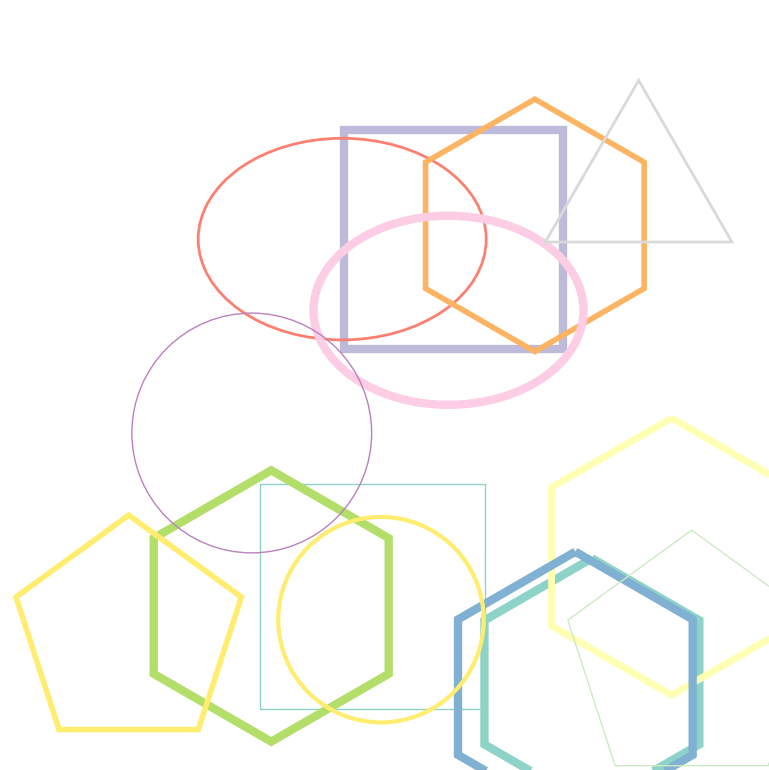[{"shape": "square", "thickness": 0.5, "radius": 0.73, "center": [0.484, 0.225]}, {"shape": "hexagon", "thickness": 3, "radius": 0.81, "center": [0.769, 0.114]}, {"shape": "hexagon", "thickness": 2.5, "radius": 0.9, "center": [0.872, 0.277]}, {"shape": "square", "thickness": 3, "radius": 0.71, "center": [0.589, 0.689]}, {"shape": "oval", "thickness": 1, "radius": 0.94, "center": [0.444, 0.689]}, {"shape": "hexagon", "thickness": 3, "radius": 0.88, "center": [0.747, 0.108]}, {"shape": "hexagon", "thickness": 2, "radius": 0.82, "center": [0.695, 0.707]}, {"shape": "hexagon", "thickness": 3, "radius": 0.88, "center": [0.352, 0.213]}, {"shape": "oval", "thickness": 3, "radius": 0.88, "center": [0.582, 0.597]}, {"shape": "triangle", "thickness": 1, "radius": 0.7, "center": [0.829, 0.756]}, {"shape": "circle", "thickness": 0.5, "radius": 0.78, "center": [0.327, 0.438]}, {"shape": "pentagon", "thickness": 0.5, "radius": 0.85, "center": [0.898, 0.142]}, {"shape": "pentagon", "thickness": 2, "radius": 0.77, "center": [0.167, 0.177]}, {"shape": "circle", "thickness": 1.5, "radius": 0.67, "center": [0.495, 0.195]}]